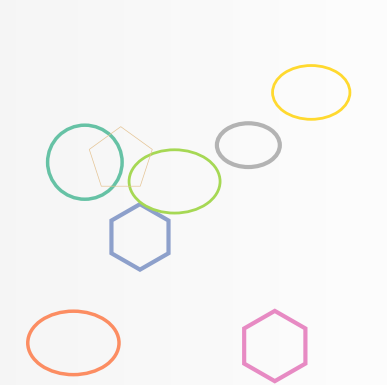[{"shape": "circle", "thickness": 2.5, "radius": 0.48, "center": [0.219, 0.579]}, {"shape": "oval", "thickness": 2.5, "radius": 0.59, "center": [0.189, 0.109]}, {"shape": "hexagon", "thickness": 3, "radius": 0.43, "center": [0.361, 0.385]}, {"shape": "hexagon", "thickness": 3, "radius": 0.46, "center": [0.709, 0.101]}, {"shape": "oval", "thickness": 2, "radius": 0.59, "center": [0.45, 0.529]}, {"shape": "oval", "thickness": 2, "radius": 0.5, "center": [0.803, 0.76]}, {"shape": "pentagon", "thickness": 0.5, "radius": 0.43, "center": [0.312, 0.586]}, {"shape": "oval", "thickness": 3, "radius": 0.41, "center": [0.641, 0.623]}]